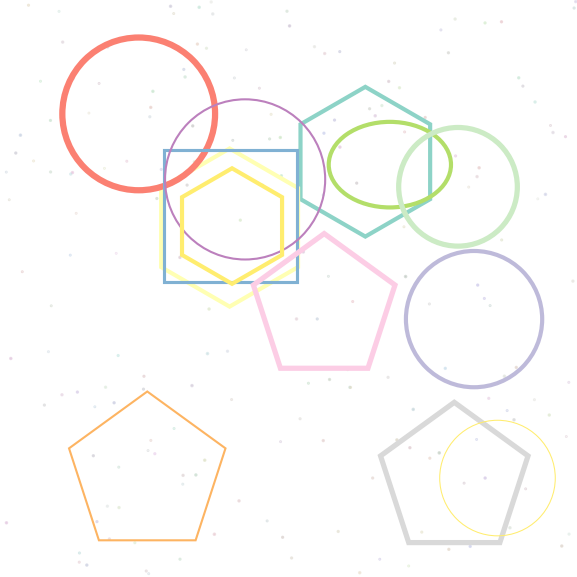[{"shape": "hexagon", "thickness": 2, "radius": 0.65, "center": [0.633, 0.719]}, {"shape": "hexagon", "thickness": 2, "radius": 0.68, "center": [0.398, 0.605]}, {"shape": "circle", "thickness": 2, "radius": 0.59, "center": [0.821, 0.447]}, {"shape": "circle", "thickness": 3, "radius": 0.66, "center": [0.24, 0.802]}, {"shape": "square", "thickness": 1.5, "radius": 0.57, "center": [0.399, 0.625]}, {"shape": "pentagon", "thickness": 1, "radius": 0.71, "center": [0.255, 0.179]}, {"shape": "oval", "thickness": 2, "radius": 0.53, "center": [0.675, 0.714]}, {"shape": "pentagon", "thickness": 2.5, "radius": 0.64, "center": [0.561, 0.466]}, {"shape": "pentagon", "thickness": 2.5, "radius": 0.67, "center": [0.787, 0.168]}, {"shape": "circle", "thickness": 1, "radius": 0.69, "center": [0.424, 0.688]}, {"shape": "circle", "thickness": 2.5, "radius": 0.51, "center": [0.793, 0.676]}, {"shape": "circle", "thickness": 0.5, "radius": 0.5, "center": [0.861, 0.171]}, {"shape": "hexagon", "thickness": 2, "radius": 0.5, "center": [0.402, 0.608]}]